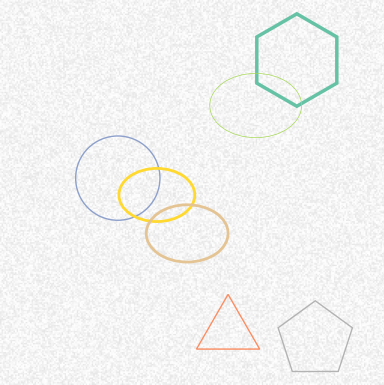[{"shape": "hexagon", "thickness": 2.5, "radius": 0.6, "center": [0.771, 0.844]}, {"shape": "triangle", "thickness": 1, "radius": 0.47, "center": [0.592, 0.141]}, {"shape": "circle", "thickness": 1, "radius": 0.55, "center": [0.306, 0.537]}, {"shape": "oval", "thickness": 0.5, "radius": 0.6, "center": [0.664, 0.726]}, {"shape": "oval", "thickness": 2, "radius": 0.49, "center": [0.407, 0.494]}, {"shape": "oval", "thickness": 2, "radius": 0.53, "center": [0.486, 0.394]}, {"shape": "pentagon", "thickness": 1, "radius": 0.51, "center": [0.819, 0.117]}]